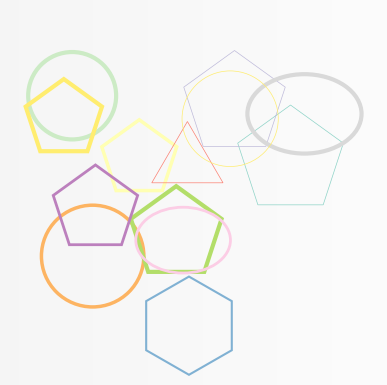[{"shape": "pentagon", "thickness": 0.5, "radius": 0.72, "center": [0.75, 0.584]}, {"shape": "pentagon", "thickness": 2.5, "radius": 0.51, "center": [0.359, 0.587]}, {"shape": "pentagon", "thickness": 0.5, "radius": 0.69, "center": [0.605, 0.731]}, {"shape": "triangle", "thickness": 0.5, "radius": 0.53, "center": [0.484, 0.578]}, {"shape": "hexagon", "thickness": 1.5, "radius": 0.64, "center": [0.488, 0.154]}, {"shape": "circle", "thickness": 2.5, "radius": 0.66, "center": [0.239, 0.335]}, {"shape": "pentagon", "thickness": 3, "radius": 0.62, "center": [0.455, 0.393]}, {"shape": "oval", "thickness": 2, "radius": 0.61, "center": [0.473, 0.376]}, {"shape": "oval", "thickness": 3, "radius": 0.74, "center": [0.786, 0.704]}, {"shape": "pentagon", "thickness": 2, "radius": 0.57, "center": [0.246, 0.457]}, {"shape": "circle", "thickness": 3, "radius": 0.57, "center": [0.186, 0.751]}, {"shape": "circle", "thickness": 0.5, "radius": 0.62, "center": [0.594, 0.692]}, {"shape": "pentagon", "thickness": 3, "radius": 0.52, "center": [0.165, 0.691]}]